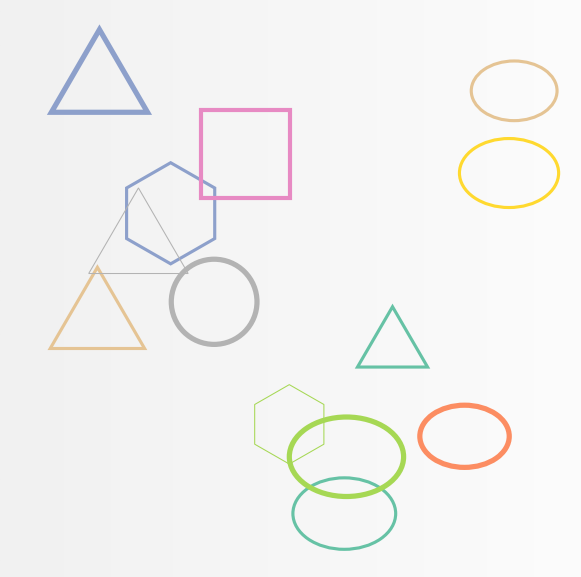[{"shape": "oval", "thickness": 1.5, "radius": 0.44, "center": [0.592, 0.11]}, {"shape": "triangle", "thickness": 1.5, "radius": 0.35, "center": [0.675, 0.398]}, {"shape": "oval", "thickness": 2.5, "radius": 0.38, "center": [0.799, 0.244]}, {"shape": "hexagon", "thickness": 1.5, "radius": 0.44, "center": [0.294, 0.63]}, {"shape": "triangle", "thickness": 2.5, "radius": 0.48, "center": [0.171, 0.852]}, {"shape": "square", "thickness": 2, "radius": 0.38, "center": [0.422, 0.732]}, {"shape": "hexagon", "thickness": 0.5, "radius": 0.34, "center": [0.498, 0.264]}, {"shape": "oval", "thickness": 2.5, "radius": 0.49, "center": [0.596, 0.208]}, {"shape": "oval", "thickness": 1.5, "radius": 0.43, "center": [0.876, 0.7]}, {"shape": "triangle", "thickness": 1.5, "radius": 0.47, "center": [0.168, 0.443]}, {"shape": "oval", "thickness": 1.5, "radius": 0.37, "center": [0.885, 0.842]}, {"shape": "triangle", "thickness": 0.5, "radius": 0.49, "center": [0.238, 0.575]}, {"shape": "circle", "thickness": 2.5, "radius": 0.37, "center": [0.368, 0.477]}]